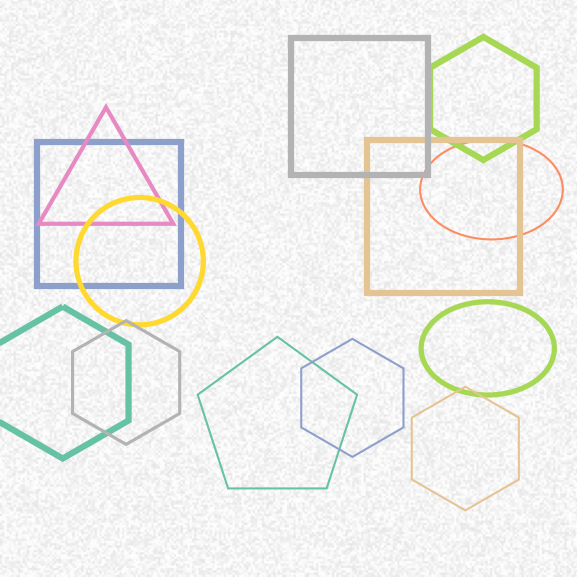[{"shape": "hexagon", "thickness": 3, "radius": 0.66, "center": [0.109, 0.337]}, {"shape": "pentagon", "thickness": 1, "radius": 0.73, "center": [0.48, 0.271]}, {"shape": "oval", "thickness": 1, "radius": 0.62, "center": [0.851, 0.671]}, {"shape": "square", "thickness": 3, "radius": 0.62, "center": [0.19, 0.629]}, {"shape": "hexagon", "thickness": 1, "radius": 0.51, "center": [0.61, 0.31]}, {"shape": "triangle", "thickness": 2, "radius": 0.67, "center": [0.184, 0.679]}, {"shape": "hexagon", "thickness": 3, "radius": 0.53, "center": [0.837, 0.829]}, {"shape": "oval", "thickness": 2.5, "radius": 0.58, "center": [0.845, 0.396]}, {"shape": "circle", "thickness": 2.5, "radius": 0.55, "center": [0.242, 0.547]}, {"shape": "hexagon", "thickness": 1, "radius": 0.54, "center": [0.806, 0.222]}, {"shape": "square", "thickness": 3, "radius": 0.66, "center": [0.767, 0.624]}, {"shape": "square", "thickness": 3, "radius": 0.59, "center": [0.623, 0.814]}, {"shape": "hexagon", "thickness": 1.5, "radius": 0.54, "center": [0.218, 0.337]}]